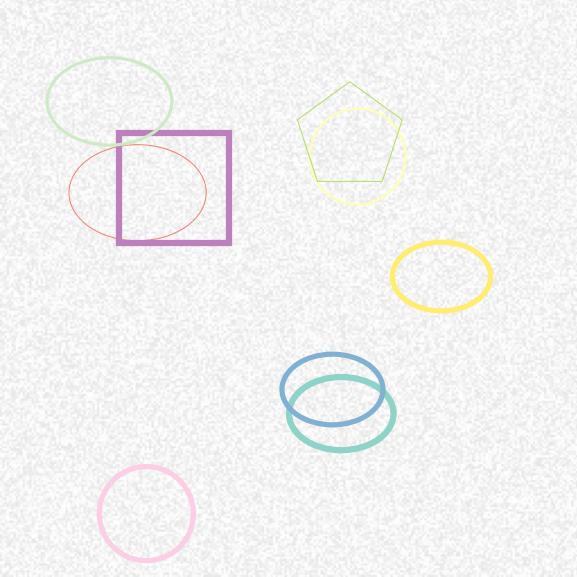[{"shape": "oval", "thickness": 3, "radius": 0.45, "center": [0.591, 0.283]}, {"shape": "circle", "thickness": 1, "radius": 0.41, "center": [0.619, 0.728]}, {"shape": "oval", "thickness": 0.5, "radius": 0.59, "center": [0.238, 0.665]}, {"shape": "oval", "thickness": 2.5, "radius": 0.44, "center": [0.576, 0.325]}, {"shape": "pentagon", "thickness": 0.5, "radius": 0.48, "center": [0.606, 0.762]}, {"shape": "circle", "thickness": 2.5, "radius": 0.41, "center": [0.253, 0.11]}, {"shape": "square", "thickness": 3, "radius": 0.47, "center": [0.302, 0.674]}, {"shape": "oval", "thickness": 1.5, "radius": 0.54, "center": [0.19, 0.824]}, {"shape": "oval", "thickness": 2.5, "radius": 0.43, "center": [0.764, 0.52]}]